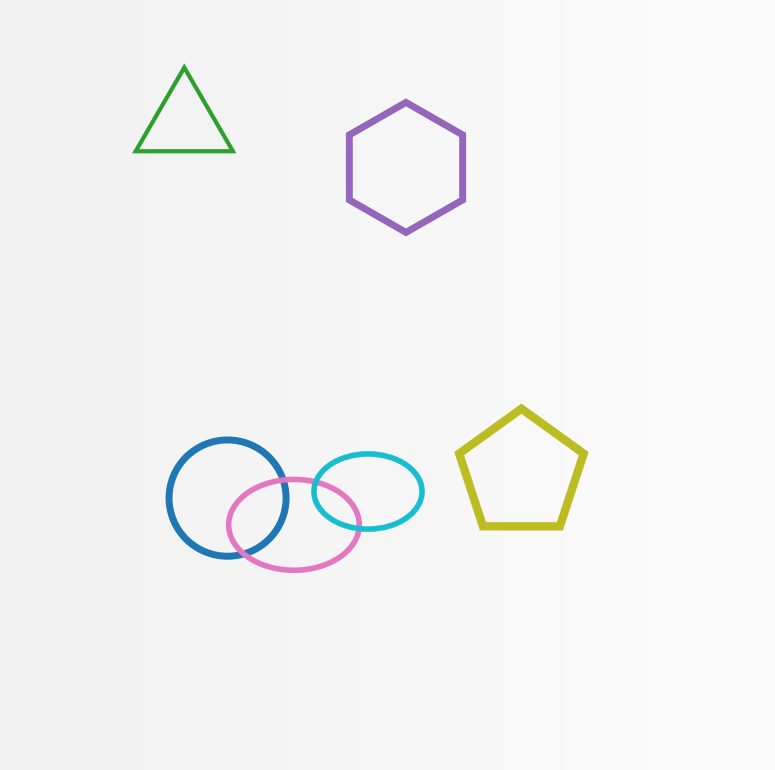[{"shape": "circle", "thickness": 2.5, "radius": 0.38, "center": [0.294, 0.353]}, {"shape": "triangle", "thickness": 1.5, "radius": 0.36, "center": [0.238, 0.84]}, {"shape": "hexagon", "thickness": 2.5, "radius": 0.42, "center": [0.524, 0.783]}, {"shape": "oval", "thickness": 2, "radius": 0.42, "center": [0.379, 0.318]}, {"shape": "pentagon", "thickness": 3, "radius": 0.42, "center": [0.673, 0.385]}, {"shape": "oval", "thickness": 2, "radius": 0.35, "center": [0.475, 0.362]}]